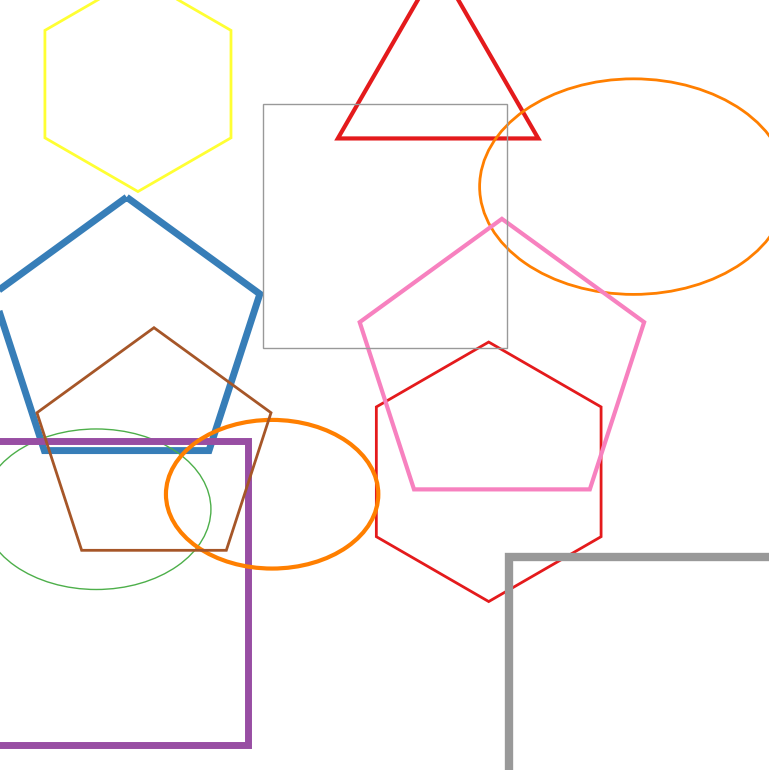[{"shape": "triangle", "thickness": 1.5, "radius": 0.75, "center": [0.569, 0.895]}, {"shape": "hexagon", "thickness": 1, "radius": 0.84, "center": [0.635, 0.387]}, {"shape": "pentagon", "thickness": 2.5, "radius": 0.91, "center": [0.165, 0.562]}, {"shape": "oval", "thickness": 0.5, "radius": 0.74, "center": [0.125, 0.339]}, {"shape": "square", "thickness": 2.5, "radius": 0.99, "center": [0.124, 0.23]}, {"shape": "oval", "thickness": 1, "radius": 1.0, "center": [0.823, 0.758]}, {"shape": "oval", "thickness": 1.5, "radius": 0.69, "center": [0.353, 0.358]}, {"shape": "hexagon", "thickness": 1, "radius": 0.7, "center": [0.179, 0.891]}, {"shape": "pentagon", "thickness": 1, "radius": 0.8, "center": [0.2, 0.415]}, {"shape": "pentagon", "thickness": 1.5, "radius": 0.97, "center": [0.652, 0.522]}, {"shape": "square", "thickness": 3, "radius": 0.85, "center": [0.831, 0.106]}, {"shape": "square", "thickness": 0.5, "radius": 0.79, "center": [0.5, 0.706]}]